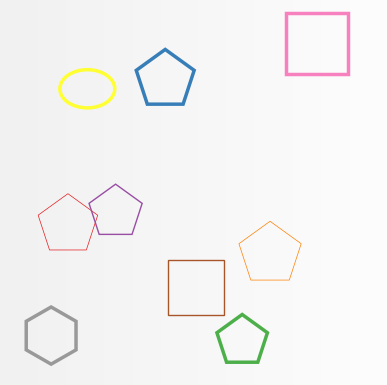[{"shape": "pentagon", "thickness": 0.5, "radius": 0.4, "center": [0.175, 0.416]}, {"shape": "pentagon", "thickness": 2.5, "radius": 0.39, "center": [0.426, 0.793]}, {"shape": "pentagon", "thickness": 2.5, "radius": 0.34, "center": [0.625, 0.115]}, {"shape": "pentagon", "thickness": 1, "radius": 0.36, "center": [0.298, 0.45]}, {"shape": "pentagon", "thickness": 0.5, "radius": 0.42, "center": [0.697, 0.341]}, {"shape": "oval", "thickness": 2.5, "radius": 0.35, "center": [0.225, 0.769]}, {"shape": "square", "thickness": 1, "radius": 0.36, "center": [0.506, 0.253]}, {"shape": "square", "thickness": 2.5, "radius": 0.4, "center": [0.818, 0.887]}, {"shape": "hexagon", "thickness": 2.5, "radius": 0.37, "center": [0.132, 0.128]}]